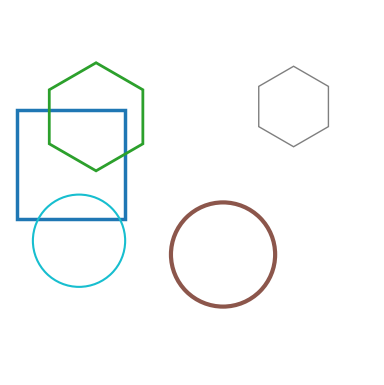[{"shape": "square", "thickness": 2.5, "radius": 0.7, "center": [0.184, 0.573]}, {"shape": "hexagon", "thickness": 2, "radius": 0.7, "center": [0.25, 0.697]}, {"shape": "circle", "thickness": 3, "radius": 0.68, "center": [0.579, 0.339]}, {"shape": "hexagon", "thickness": 1, "radius": 0.52, "center": [0.763, 0.723]}, {"shape": "circle", "thickness": 1.5, "radius": 0.6, "center": [0.205, 0.375]}]